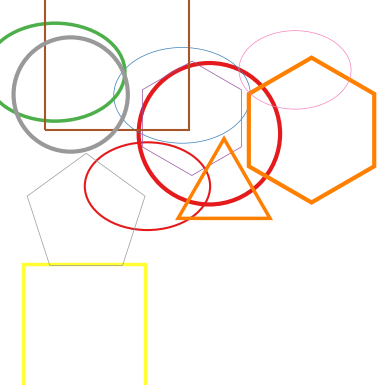[{"shape": "circle", "thickness": 3, "radius": 0.92, "center": [0.544, 0.653]}, {"shape": "oval", "thickness": 1.5, "radius": 0.81, "center": [0.383, 0.516]}, {"shape": "oval", "thickness": 0.5, "radius": 0.89, "center": [0.473, 0.752]}, {"shape": "oval", "thickness": 2.5, "radius": 0.91, "center": [0.143, 0.813]}, {"shape": "hexagon", "thickness": 0.5, "radius": 0.74, "center": [0.498, 0.693]}, {"shape": "hexagon", "thickness": 3, "radius": 0.94, "center": [0.809, 0.662]}, {"shape": "triangle", "thickness": 2.5, "radius": 0.69, "center": [0.582, 0.502]}, {"shape": "square", "thickness": 2.5, "radius": 0.79, "center": [0.218, 0.155]}, {"shape": "square", "thickness": 1.5, "radius": 0.94, "center": [0.303, 0.85]}, {"shape": "oval", "thickness": 0.5, "radius": 0.73, "center": [0.766, 0.818]}, {"shape": "pentagon", "thickness": 0.5, "radius": 0.8, "center": [0.224, 0.441]}, {"shape": "circle", "thickness": 3, "radius": 0.74, "center": [0.184, 0.755]}]